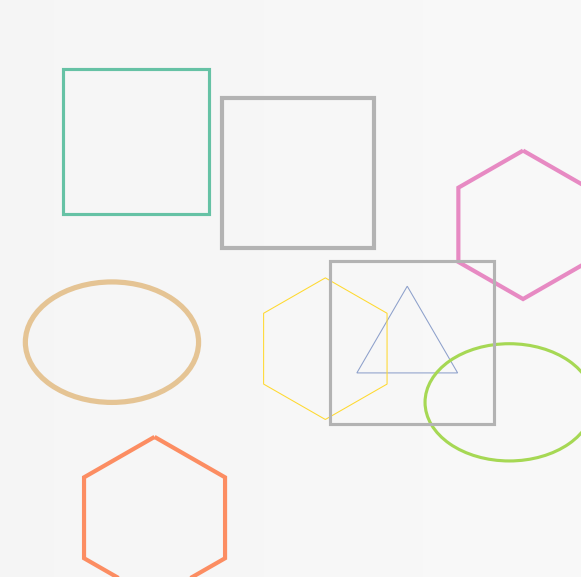[{"shape": "square", "thickness": 1.5, "radius": 0.63, "center": [0.234, 0.753]}, {"shape": "hexagon", "thickness": 2, "radius": 0.7, "center": [0.266, 0.103]}, {"shape": "triangle", "thickness": 0.5, "radius": 0.5, "center": [0.701, 0.403]}, {"shape": "hexagon", "thickness": 2, "radius": 0.64, "center": [0.9, 0.61]}, {"shape": "oval", "thickness": 1.5, "radius": 0.73, "center": [0.876, 0.302]}, {"shape": "hexagon", "thickness": 0.5, "radius": 0.61, "center": [0.56, 0.395]}, {"shape": "oval", "thickness": 2.5, "radius": 0.75, "center": [0.193, 0.407]}, {"shape": "square", "thickness": 1.5, "radius": 0.71, "center": [0.709, 0.406]}, {"shape": "square", "thickness": 2, "radius": 0.65, "center": [0.513, 0.7]}]